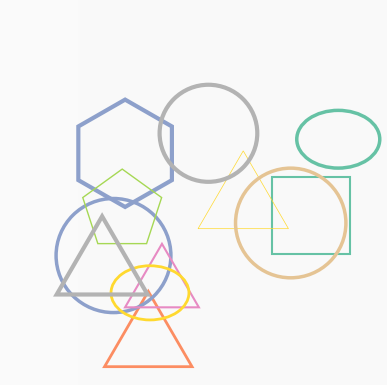[{"shape": "oval", "thickness": 2.5, "radius": 0.54, "center": [0.873, 0.638]}, {"shape": "square", "thickness": 1.5, "radius": 0.5, "center": [0.803, 0.44]}, {"shape": "triangle", "thickness": 2, "radius": 0.65, "center": [0.383, 0.113]}, {"shape": "hexagon", "thickness": 3, "radius": 0.7, "center": [0.323, 0.602]}, {"shape": "circle", "thickness": 2.5, "radius": 0.74, "center": [0.293, 0.336]}, {"shape": "triangle", "thickness": 1.5, "radius": 0.55, "center": [0.418, 0.257]}, {"shape": "pentagon", "thickness": 1, "radius": 0.54, "center": [0.315, 0.454]}, {"shape": "triangle", "thickness": 0.5, "radius": 0.67, "center": [0.628, 0.473]}, {"shape": "oval", "thickness": 2, "radius": 0.5, "center": [0.387, 0.239]}, {"shape": "circle", "thickness": 2.5, "radius": 0.71, "center": [0.75, 0.421]}, {"shape": "circle", "thickness": 3, "radius": 0.63, "center": [0.538, 0.654]}, {"shape": "triangle", "thickness": 3, "radius": 0.68, "center": [0.264, 0.303]}]